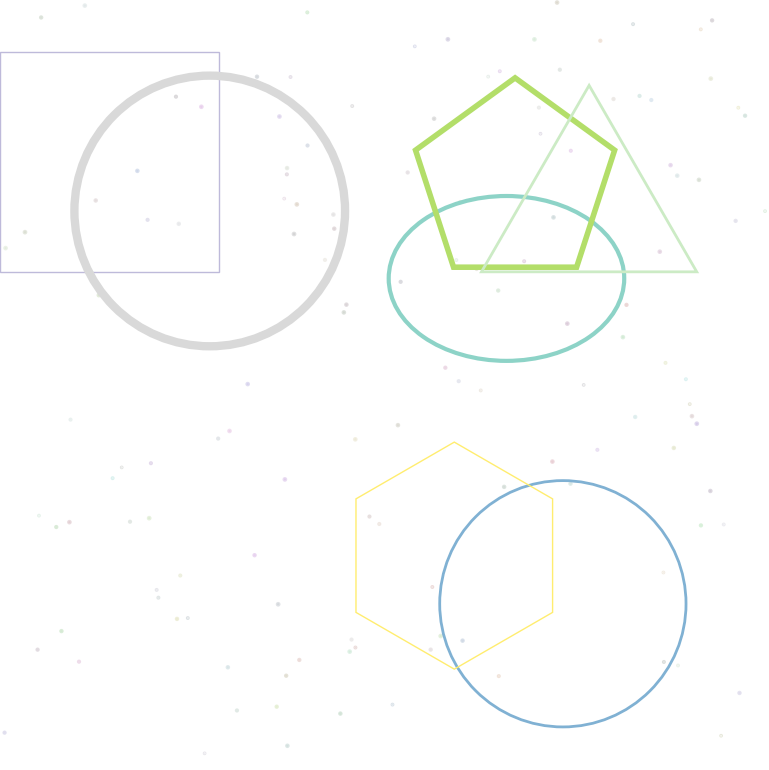[{"shape": "oval", "thickness": 1.5, "radius": 0.76, "center": [0.658, 0.638]}, {"shape": "square", "thickness": 0.5, "radius": 0.71, "center": [0.142, 0.79]}, {"shape": "circle", "thickness": 1, "radius": 0.8, "center": [0.731, 0.216]}, {"shape": "pentagon", "thickness": 2, "radius": 0.68, "center": [0.669, 0.763]}, {"shape": "circle", "thickness": 3, "radius": 0.88, "center": [0.272, 0.726]}, {"shape": "triangle", "thickness": 1, "radius": 0.81, "center": [0.765, 0.728]}, {"shape": "hexagon", "thickness": 0.5, "radius": 0.74, "center": [0.59, 0.278]}]